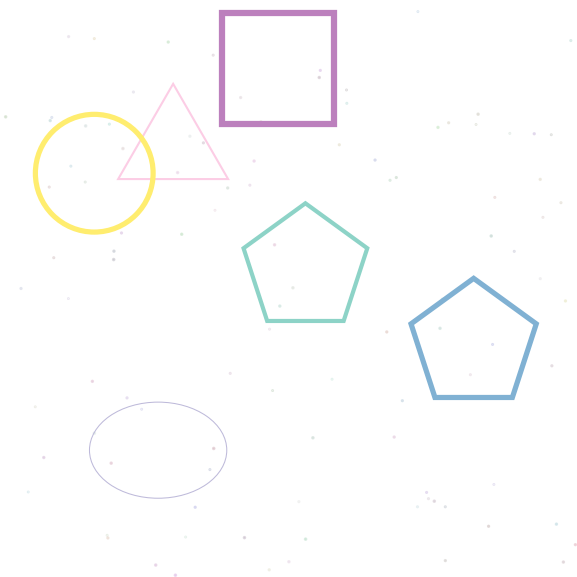[{"shape": "pentagon", "thickness": 2, "radius": 0.56, "center": [0.529, 0.534]}, {"shape": "oval", "thickness": 0.5, "radius": 0.59, "center": [0.274, 0.22]}, {"shape": "pentagon", "thickness": 2.5, "radius": 0.57, "center": [0.82, 0.403]}, {"shape": "triangle", "thickness": 1, "radius": 0.55, "center": [0.3, 0.744]}, {"shape": "square", "thickness": 3, "radius": 0.48, "center": [0.481, 0.881]}, {"shape": "circle", "thickness": 2.5, "radius": 0.51, "center": [0.163, 0.699]}]